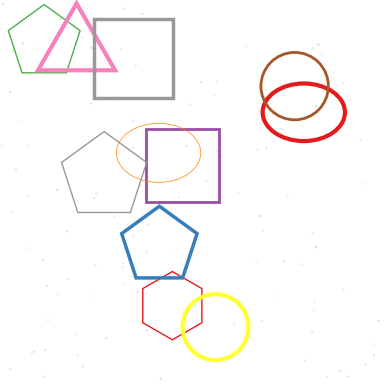[{"shape": "oval", "thickness": 3, "radius": 0.53, "center": [0.789, 0.708]}, {"shape": "hexagon", "thickness": 1, "radius": 0.44, "center": [0.448, 0.206]}, {"shape": "pentagon", "thickness": 2.5, "radius": 0.51, "center": [0.414, 0.361]}, {"shape": "pentagon", "thickness": 1, "radius": 0.49, "center": [0.115, 0.89]}, {"shape": "square", "thickness": 2, "radius": 0.48, "center": [0.474, 0.569]}, {"shape": "oval", "thickness": 0.5, "radius": 0.55, "center": [0.412, 0.603]}, {"shape": "circle", "thickness": 3, "radius": 0.43, "center": [0.56, 0.15]}, {"shape": "circle", "thickness": 2, "radius": 0.44, "center": [0.765, 0.776]}, {"shape": "triangle", "thickness": 3, "radius": 0.58, "center": [0.199, 0.875]}, {"shape": "square", "thickness": 2.5, "radius": 0.51, "center": [0.346, 0.848]}, {"shape": "pentagon", "thickness": 1, "radius": 0.58, "center": [0.27, 0.542]}]